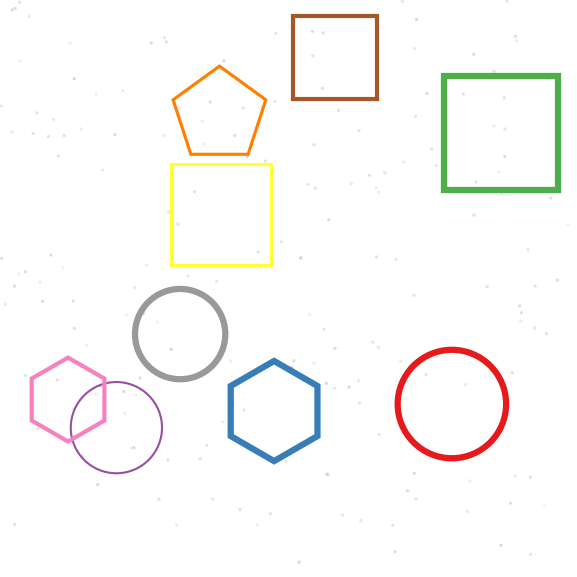[{"shape": "circle", "thickness": 3, "radius": 0.47, "center": [0.782, 0.3]}, {"shape": "hexagon", "thickness": 3, "radius": 0.43, "center": [0.475, 0.287]}, {"shape": "square", "thickness": 3, "radius": 0.49, "center": [0.867, 0.769]}, {"shape": "circle", "thickness": 1, "radius": 0.39, "center": [0.202, 0.259]}, {"shape": "pentagon", "thickness": 1.5, "radius": 0.42, "center": [0.38, 0.8]}, {"shape": "square", "thickness": 1.5, "radius": 0.43, "center": [0.383, 0.628]}, {"shape": "square", "thickness": 2, "radius": 0.36, "center": [0.58, 0.9]}, {"shape": "hexagon", "thickness": 2, "radius": 0.36, "center": [0.118, 0.307]}, {"shape": "circle", "thickness": 3, "radius": 0.39, "center": [0.312, 0.421]}]